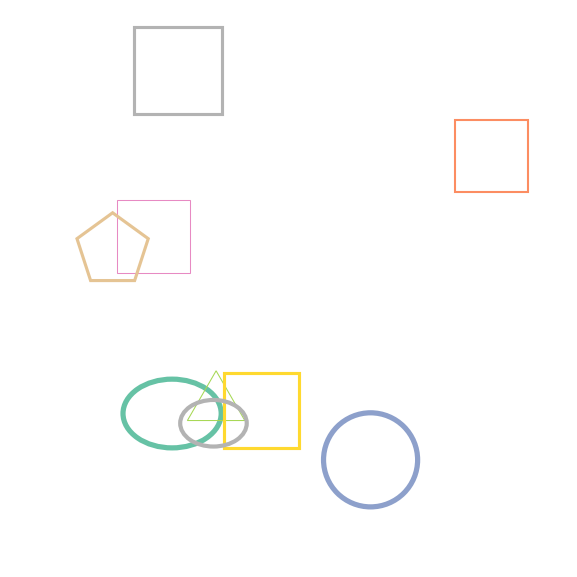[{"shape": "oval", "thickness": 2.5, "radius": 0.43, "center": [0.298, 0.283]}, {"shape": "square", "thickness": 1, "radius": 0.31, "center": [0.851, 0.729]}, {"shape": "circle", "thickness": 2.5, "radius": 0.41, "center": [0.642, 0.203]}, {"shape": "square", "thickness": 0.5, "radius": 0.32, "center": [0.266, 0.59]}, {"shape": "triangle", "thickness": 0.5, "radius": 0.29, "center": [0.374, 0.3]}, {"shape": "square", "thickness": 1.5, "radius": 0.32, "center": [0.452, 0.288]}, {"shape": "pentagon", "thickness": 1.5, "radius": 0.32, "center": [0.195, 0.566]}, {"shape": "oval", "thickness": 2, "radius": 0.29, "center": [0.37, 0.266]}, {"shape": "square", "thickness": 1.5, "radius": 0.38, "center": [0.309, 0.877]}]